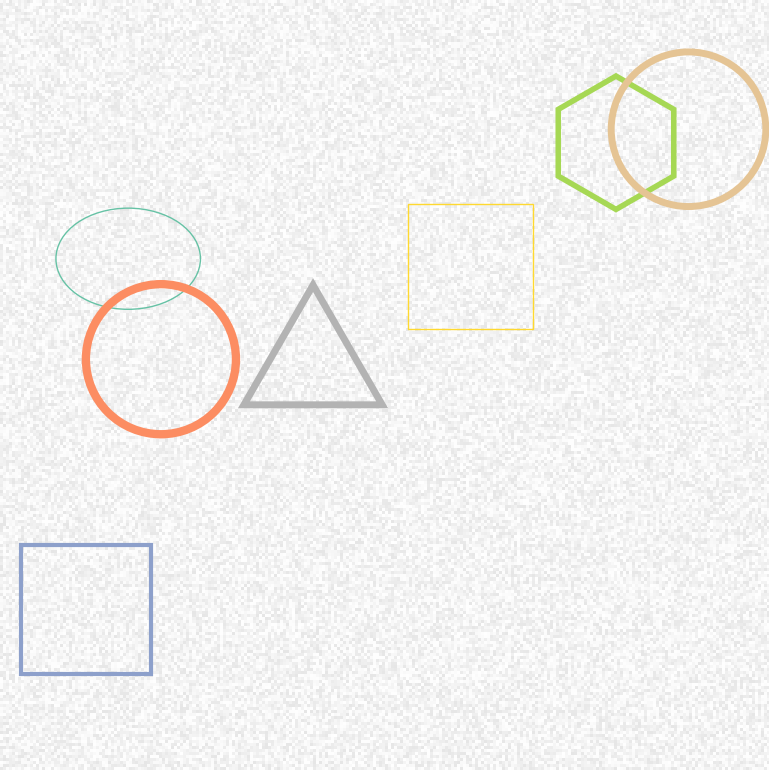[{"shape": "oval", "thickness": 0.5, "radius": 0.47, "center": [0.166, 0.664]}, {"shape": "circle", "thickness": 3, "radius": 0.49, "center": [0.209, 0.534]}, {"shape": "square", "thickness": 1.5, "radius": 0.42, "center": [0.112, 0.208]}, {"shape": "hexagon", "thickness": 2, "radius": 0.43, "center": [0.8, 0.815]}, {"shape": "square", "thickness": 0.5, "radius": 0.41, "center": [0.611, 0.654]}, {"shape": "circle", "thickness": 2.5, "radius": 0.5, "center": [0.894, 0.832]}, {"shape": "triangle", "thickness": 2.5, "radius": 0.52, "center": [0.407, 0.526]}]